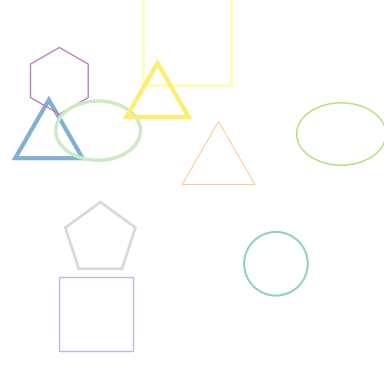[{"shape": "circle", "thickness": 1.5, "radius": 0.41, "center": [0.717, 0.315]}, {"shape": "square", "thickness": 2, "radius": 0.57, "center": [0.486, 0.894]}, {"shape": "square", "thickness": 1, "radius": 0.48, "center": [0.251, 0.185]}, {"shape": "triangle", "thickness": 3, "radius": 0.51, "center": [0.127, 0.64]}, {"shape": "triangle", "thickness": 0.5, "radius": 0.55, "center": [0.568, 0.575]}, {"shape": "oval", "thickness": 1, "radius": 0.58, "center": [0.886, 0.652]}, {"shape": "pentagon", "thickness": 2, "radius": 0.48, "center": [0.261, 0.379]}, {"shape": "hexagon", "thickness": 1, "radius": 0.43, "center": [0.154, 0.79]}, {"shape": "oval", "thickness": 2.5, "radius": 0.55, "center": [0.255, 0.661]}, {"shape": "triangle", "thickness": 3, "radius": 0.47, "center": [0.409, 0.743]}]